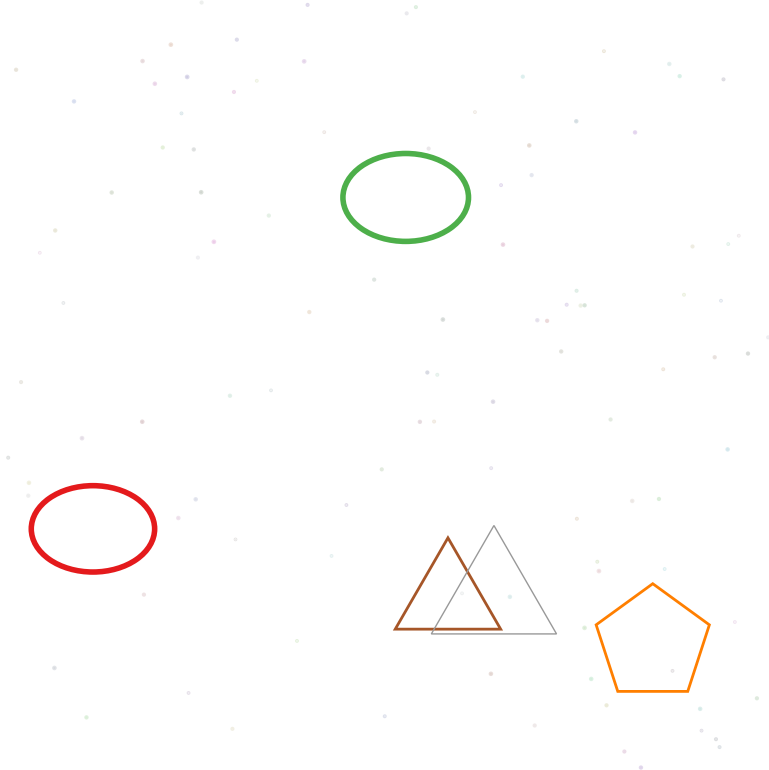[{"shape": "oval", "thickness": 2, "radius": 0.4, "center": [0.121, 0.313]}, {"shape": "oval", "thickness": 2, "radius": 0.41, "center": [0.527, 0.744]}, {"shape": "pentagon", "thickness": 1, "radius": 0.39, "center": [0.848, 0.165]}, {"shape": "triangle", "thickness": 1, "radius": 0.4, "center": [0.582, 0.222]}, {"shape": "triangle", "thickness": 0.5, "radius": 0.47, "center": [0.641, 0.224]}]